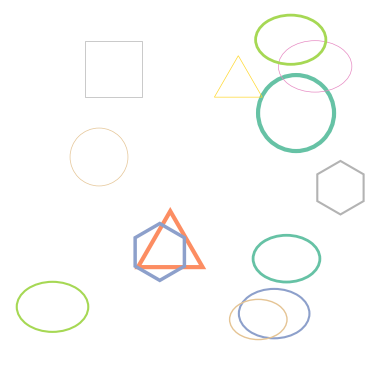[{"shape": "oval", "thickness": 2, "radius": 0.43, "center": [0.744, 0.328]}, {"shape": "circle", "thickness": 3, "radius": 0.49, "center": [0.769, 0.706]}, {"shape": "triangle", "thickness": 3, "radius": 0.48, "center": [0.442, 0.355]}, {"shape": "hexagon", "thickness": 2.5, "radius": 0.37, "center": [0.415, 0.346]}, {"shape": "oval", "thickness": 1.5, "radius": 0.46, "center": [0.712, 0.185]}, {"shape": "oval", "thickness": 0.5, "radius": 0.48, "center": [0.818, 0.828]}, {"shape": "oval", "thickness": 2, "radius": 0.46, "center": [0.755, 0.897]}, {"shape": "oval", "thickness": 1.5, "radius": 0.46, "center": [0.136, 0.203]}, {"shape": "triangle", "thickness": 0.5, "radius": 0.36, "center": [0.619, 0.784]}, {"shape": "oval", "thickness": 1, "radius": 0.37, "center": [0.671, 0.17]}, {"shape": "circle", "thickness": 0.5, "radius": 0.38, "center": [0.257, 0.592]}, {"shape": "hexagon", "thickness": 1.5, "radius": 0.35, "center": [0.884, 0.512]}, {"shape": "square", "thickness": 0.5, "radius": 0.37, "center": [0.295, 0.821]}]